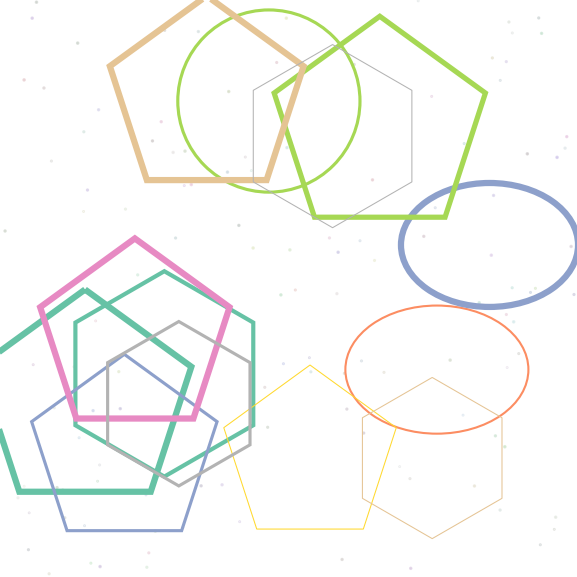[{"shape": "hexagon", "thickness": 2, "radius": 0.89, "center": [0.285, 0.352]}, {"shape": "pentagon", "thickness": 3, "radius": 0.97, "center": [0.147, 0.304]}, {"shape": "oval", "thickness": 1, "radius": 0.79, "center": [0.757, 0.359]}, {"shape": "pentagon", "thickness": 1.5, "radius": 0.84, "center": [0.215, 0.217]}, {"shape": "oval", "thickness": 3, "radius": 0.77, "center": [0.848, 0.575]}, {"shape": "pentagon", "thickness": 3, "radius": 0.86, "center": [0.234, 0.414]}, {"shape": "circle", "thickness": 1.5, "radius": 0.79, "center": [0.466, 0.824]}, {"shape": "pentagon", "thickness": 2.5, "radius": 0.96, "center": [0.658, 0.779]}, {"shape": "pentagon", "thickness": 0.5, "radius": 0.79, "center": [0.537, 0.21]}, {"shape": "hexagon", "thickness": 0.5, "radius": 0.7, "center": [0.748, 0.206]}, {"shape": "pentagon", "thickness": 3, "radius": 0.88, "center": [0.358, 0.83]}, {"shape": "hexagon", "thickness": 0.5, "radius": 0.79, "center": [0.576, 0.763]}, {"shape": "hexagon", "thickness": 1.5, "radius": 0.71, "center": [0.31, 0.3]}]